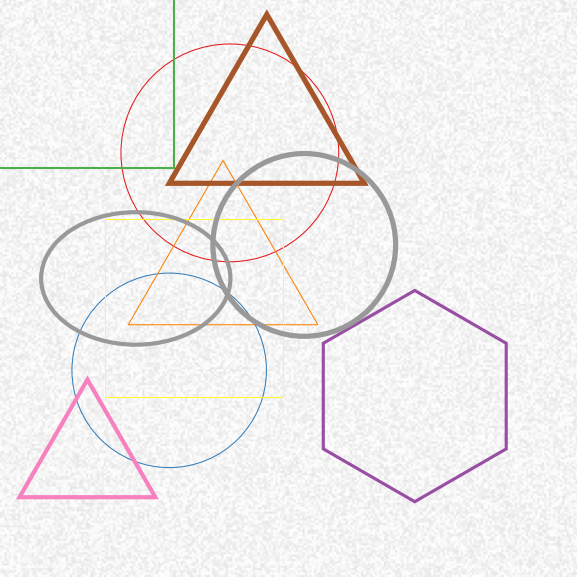[{"shape": "circle", "thickness": 0.5, "radius": 0.94, "center": [0.398, 0.734]}, {"shape": "circle", "thickness": 0.5, "radius": 0.84, "center": [0.293, 0.358]}, {"shape": "square", "thickness": 1, "radius": 0.93, "center": [0.116, 0.893]}, {"shape": "hexagon", "thickness": 1.5, "radius": 0.91, "center": [0.718, 0.313]}, {"shape": "triangle", "thickness": 0.5, "radius": 0.95, "center": [0.386, 0.532]}, {"shape": "square", "thickness": 0.5, "radius": 0.77, "center": [0.336, 0.466]}, {"shape": "triangle", "thickness": 2.5, "radius": 0.97, "center": [0.462, 0.779]}, {"shape": "triangle", "thickness": 2, "radius": 0.68, "center": [0.151, 0.206]}, {"shape": "oval", "thickness": 2, "radius": 0.82, "center": [0.235, 0.517]}, {"shape": "circle", "thickness": 2.5, "radius": 0.79, "center": [0.527, 0.575]}]